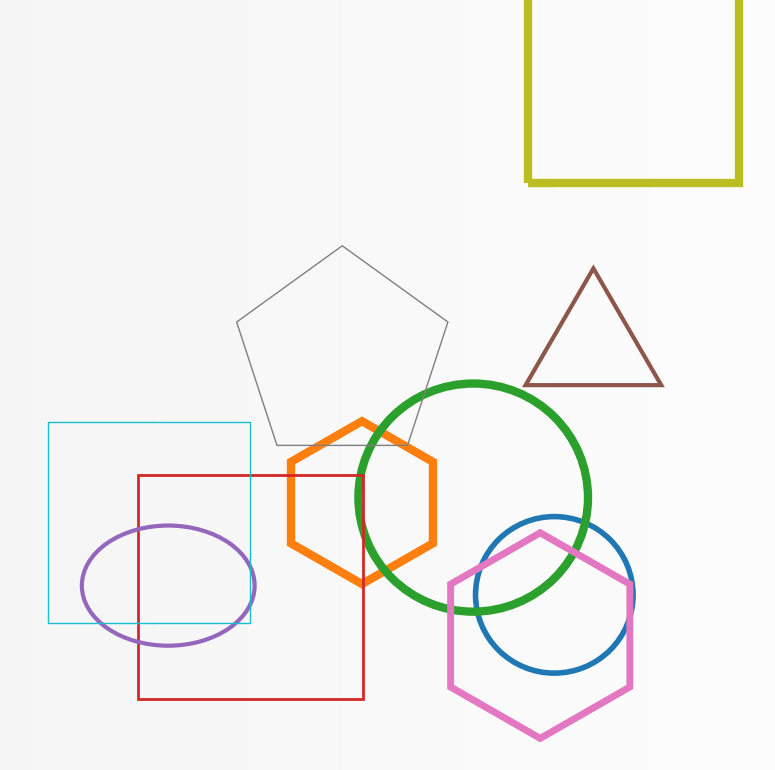[{"shape": "circle", "thickness": 2, "radius": 0.51, "center": [0.715, 0.227]}, {"shape": "hexagon", "thickness": 3, "radius": 0.53, "center": [0.467, 0.347]}, {"shape": "circle", "thickness": 3, "radius": 0.74, "center": [0.611, 0.354]}, {"shape": "square", "thickness": 1, "radius": 0.73, "center": [0.323, 0.238]}, {"shape": "oval", "thickness": 1.5, "radius": 0.56, "center": [0.217, 0.239]}, {"shape": "triangle", "thickness": 1.5, "radius": 0.51, "center": [0.766, 0.55]}, {"shape": "hexagon", "thickness": 2.5, "radius": 0.67, "center": [0.697, 0.175]}, {"shape": "pentagon", "thickness": 0.5, "radius": 0.72, "center": [0.442, 0.538]}, {"shape": "square", "thickness": 3, "radius": 0.68, "center": [0.817, 0.899]}, {"shape": "square", "thickness": 0.5, "radius": 0.65, "center": [0.192, 0.321]}]